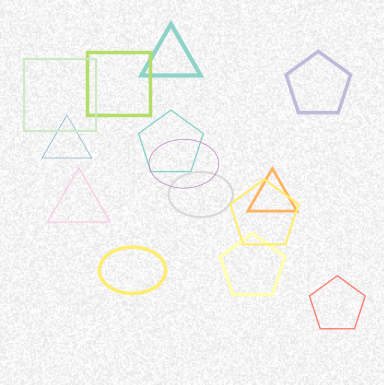[{"shape": "triangle", "thickness": 3, "radius": 0.45, "center": [0.444, 0.849]}, {"shape": "pentagon", "thickness": 1, "radius": 0.44, "center": [0.444, 0.626]}, {"shape": "pentagon", "thickness": 2.5, "radius": 0.44, "center": [0.656, 0.306]}, {"shape": "pentagon", "thickness": 2.5, "radius": 0.44, "center": [0.827, 0.779]}, {"shape": "pentagon", "thickness": 1, "radius": 0.38, "center": [0.876, 0.208]}, {"shape": "triangle", "thickness": 0.5, "radius": 0.37, "center": [0.174, 0.627]}, {"shape": "triangle", "thickness": 2, "radius": 0.37, "center": [0.707, 0.489]}, {"shape": "square", "thickness": 2.5, "radius": 0.41, "center": [0.308, 0.784]}, {"shape": "triangle", "thickness": 1, "radius": 0.47, "center": [0.205, 0.47]}, {"shape": "oval", "thickness": 1.5, "radius": 0.42, "center": [0.521, 0.495]}, {"shape": "oval", "thickness": 0.5, "radius": 0.45, "center": [0.478, 0.575]}, {"shape": "square", "thickness": 1.5, "radius": 0.47, "center": [0.156, 0.753]}, {"shape": "pentagon", "thickness": 1.5, "radius": 0.47, "center": [0.687, 0.441]}, {"shape": "oval", "thickness": 2.5, "radius": 0.43, "center": [0.344, 0.298]}]